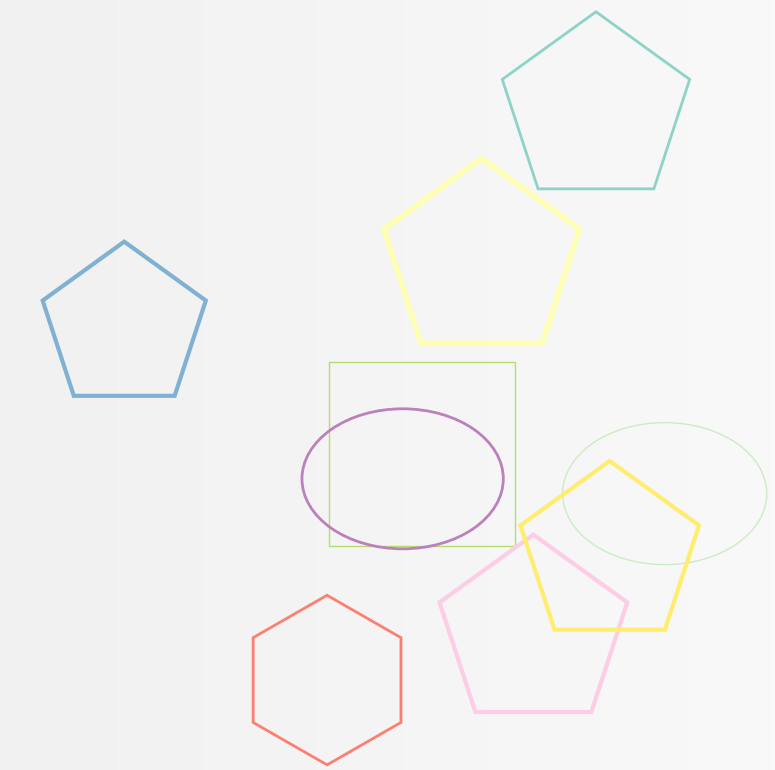[{"shape": "pentagon", "thickness": 1, "radius": 0.64, "center": [0.769, 0.858]}, {"shape": "pentagon", "thickness": 2, "radius": 0.66, "center": [0.621, 0.662]}, {"shape": "hexagon", "thickness": 1, "radius": 0.55, "center": [0.422, 0.117]}, {"shape": "pentagon", "thickness": 1.5, "radius": 0.55, "center": [0.16, 0.575]}, {"shape": "square", "thickness": 0.5, "radius": 0.6, "center": [0.545, 0.41]}, {"shape": "pentagon", "thickness": 1.5, "radius": 0.64, "center": [0.688, 0.178]}, {"shape": "oval", "thickness": 1, "radius": 0.65, "center": [0.52, 0.378]}, {"shape": "oval", "thickness": 0.5, "radius": 0.66, "center": [0.858, 0.359]}, {"shape": "pentagon", "thickness": 1.5, "radius": 0.61, "center": [0.787, 0.28]}]